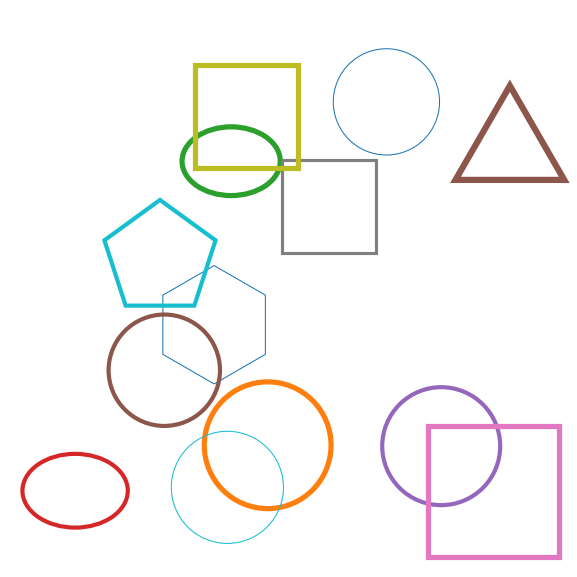[{"shape": "hexagon", "thickness": 0.5, "radius": 0.51, "center": [0.371, 0.437]}, {"shape": "circle", "thickness": 0.5, "radius": 0.46, "center": [0.669, 0.823]}, {"shape": "circle", "thickness": 2.5, "radius": 0.55, "center": [0.463, 0.228]}, {"shape": "oval", "thickness": 2.5, "radius": 0.43, "center": [0.4, 0.72]}, {"shape": "oval", "thickness": 2, "radius": 0.46, "center": [0.13, 0.149]}, {"shape": "circle", "thickness": 2, "radius": 0.51, "center": [0.764, 0.227]}, {"shape": "triangle", "thickness": 3, "radius": 0.54, "center": [0.883, 0.742]}, {"shape": "circle", "thickness": 2, "radius": 0.48, "center": [0.284, 0.358]}, {"shape": "square", "thickness": 2.5, "radius": 0.57, "center": [0.855, 0.148]}, {"shape": "square", "thickness": 1.5, "radius": 0.4, "center": [0.57, 0.642]}, {"shape": "square", "thickness": 2.5, "radius": 0.45, "center": [0.427, 0.797]}, {"shape": "circle", "thickness": 0.5, "radius": 0.49, "center": [0.394, 0.155]}, {"shape": "pentagon", "thickness": 2, "radius": 0.51, "center": [0.277, 0.552]}]